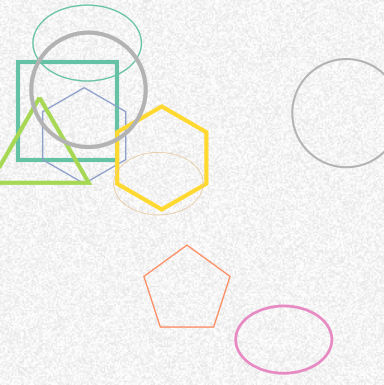[{"shape": "oval", "thickness": 1, "radius": 0.7, "center": [0.226, 0.888]}, {"shape": "square", "thickness": 3, "radius": 0.64, "center": [0.175, 0.711]}, {"shape": "pentagon", "thickness": 1, "radius": 0.59, "center": [0.486, 0.246]}, {"shape": "hexagon", "thickness": 1, "radius": 0.62, "center": [0.219, 0.648]}, {"shape": "oval", "thickness": 2, "radius": 0.62, "center": [0.737, 0.118]}, {"shape": "triangle", "thickness": 3, "radius": 0.74, "center": [0.103, 0.599]}, {"shape": "hexagon", "thickness": 3, "radius": 0.67, "center": [0.42, 0.59]}, {"shape": "oval", "thickness": 0.5, "radius": 0.58, "center": [0.412, 0.523]}, {"shape": "circle", "thickness": 3, "radius": 0.74, "center": [0.23, 0.767]}, {"shape": "circle", "thickness": 1.5, "radius": 0.7, "center": [0.9, 0.706]}]